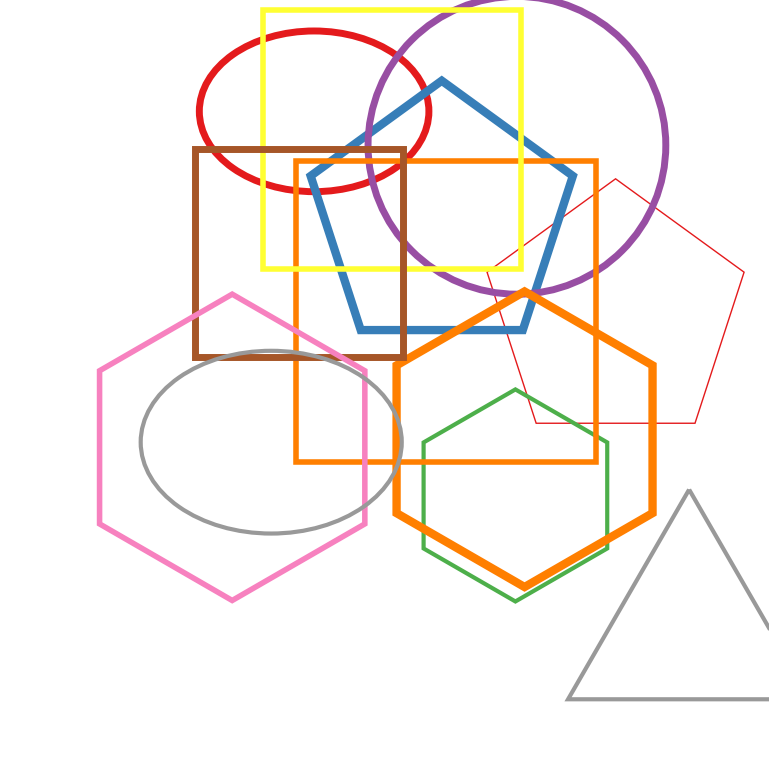[{"shape": "oval", "thickness": 2.5, "radius": 0.75, "center": [0.408, 0.855]}, {"shape": "pentagon", "thickness": 0.5, "radius": 0.88, "center": [0.799, 0.592]}, {"shape": "pentagon", "thickness": 3, "radius": 0.9, "center": [0.574, 0.716]}, {"shape": "hexagon", "thickness": 1.5, "radius": 0.69, "center": [0.669, 0.357]}, {"shape": "circle", "thickness": 2.5, "radius": 0.97, "center": [0.671, 0.811]}, {"shape": "square", "thickness": 2, "radius": 0.98, "center": [0.579, 0.595]}, {"shape": "hexagon", "thickness": 3, "radius": 0.96, "center": [0.681, 0.43]}, {"shape": "square", "thickness": 2, "radius": 0.84, "center": [0.509, 0.819]}, {"shape": "square", "thickness": 2.5, "radius": 0.67, "center": [0.389, 0.672]}, {"shape": "hexagon", "thickness": 2, "radius": 0.99, "center": [0.302, 0.419]}, {"shape": "oval", "thickness": 1.5, "radius": 0.85, "center": [0.352, 0.426]}, {"shape": "triangle", "thickness": 1.5, "radius": 0.91, "center": [0.895, 0.183]}]